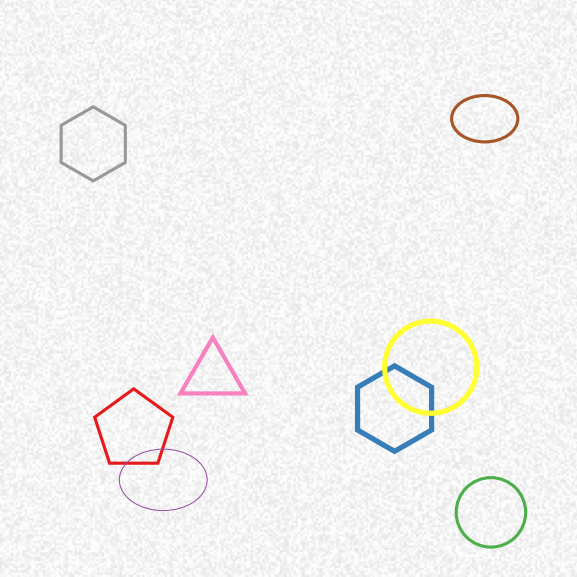[{"shape": "pentagon", "thickness": 1.5, "radius": 0.36, "center": [0.232, 0.255]}, {"shape": "hexagon", "thickness": 2.5, "radius": 0.37, "center": [0.683, 0.292]}, {"shape": "circle", "thickness": 1.5, "radius": 0.3, "center": [0.85, 0.112]}, {"shape": "oval", "thickness": 0.5, "radius": 0.38, "center": [0.283, 0.168]}, {"shape": "circle", "thickness": 2.5, "radius": 0.4, "center": [0.746, 0.363]}, {"shape": "oval", "thickness": 1.5, "radius": 0.29, "center": [0.839, 0.794]}, {"shape": "triangle", "thickness": 2, "radius": 0.32, "center": [0.369, 0.35]}, {"shape": "hexagon", "thickness": 1.5, "radius": 0.32, "center": [0.161, 0.75]}]